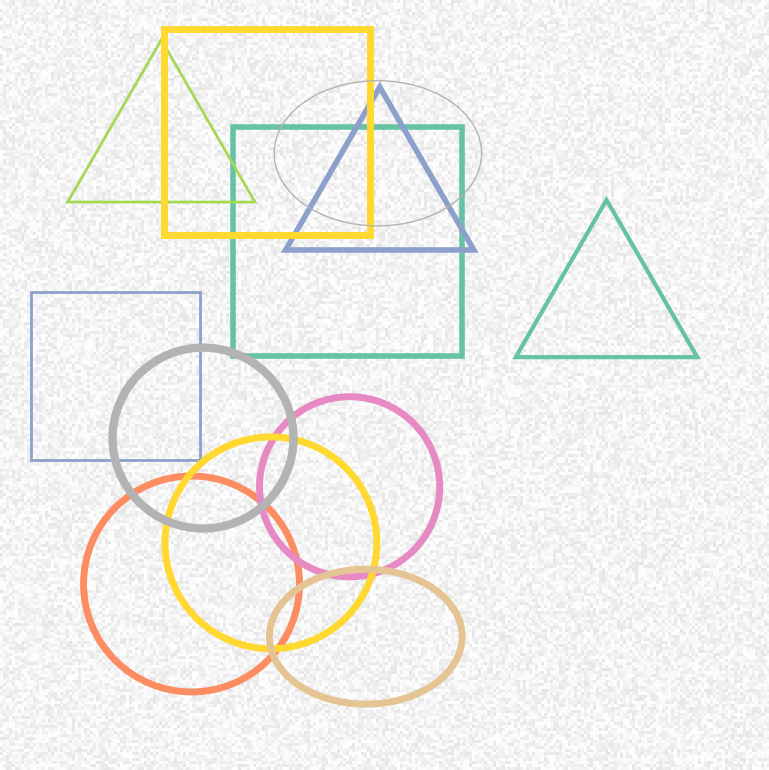[{"shape": "triangle", "thickness": 1.5, "radius": 0.68, "center": [0.788, 0.604]}, {"shape": "square", "thickness": 2, "radius": 0.74, "center": [0.451, 0.686]}, {"shape": "circle", "thickness": 2.5, "radius": 0.7, "center": [0.249, 0.242]}, {"shape": "square", "thickness": 1, "radius": 0.55, "center": [0.15, 0.511]}, {"shape": "triangle", "thickness": 2, "radius": 0.71, "center": [0.493, 0.746]}, {"shape": "circle", "thickness": 2.5, "radius": 0.59, "center": [0.454, 0.368]}, {"shape": "triangle", "thickness": 1, "radius": 0.7, "center": [0.209, 0.808]}, {"shape": "circle", "thickness": 2.5, "radius": 0.69, "center": [0.352, 0.295]}, {"shape": "square", "thickness": 2.5, "radius": 0.67, "center": [0.347, 0.828]}, {"shape": "oval", "thickness": 2.5, "radius": 0.63, "center": [0.475, 0.173]}, {"shape": "oval", "thickness": 0.5, "radius": 0.67, "center": [0.491, 0.801]}, {"shape": "circle", "thickness": 3, "radius": 0.59, "center": [0.264, 0.431]}]